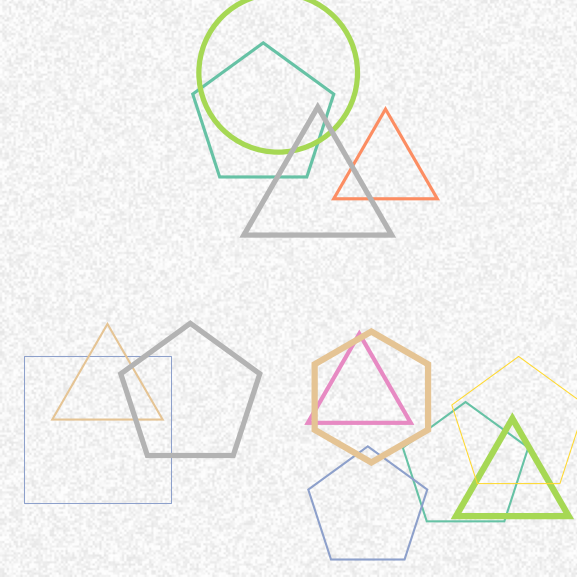[{"shape": "pentagon", "thickness": 1, "radius": 0.57, "center": [0.806, 0.189]}, {"shape": "pentagon", "thickness": 1.5, "radius": 0.64, "center": [0.456, 0.797]}, {"shape": "triangle", "thickness": 1.5, "radius": 0.52, "center": [0.668, 0.707]}, {"shape": "square", "thickness": 0.5, "radius": 0.64, "center": [0.169, 0.256]}, {"shape": "pentagon", "thickness": 1, "radius": 0.54, "center": [0.637, 0.118]}, {"shape": "triangle", "thickness": 2, "radius": 0.51, "center": [0.622, 0.318]}, {"shape": "circle", "thickness": 2.5, "radius": 0.69, "center": [0.482, 0.873]}, {"shape": "triangle", "thickness": 3, "radius": 0.56, "center": [0.887, 0.162]}, {"shape": "pentagon", "thickness": 0.5, "radius": 0.61, "center": [0.898, 0.26]}, {"shape": "triangle", "thickness": 1, "radius": 0.55, "center": [0.186, 0.328]}, {"shape": "hexagon", "thickness": 3, "radius": 0.57, "center": [0.643, 0.312]}, {"shape": "triangle", "thickness": 2.5, "radius": 0.74, "center": [0.55, 0.666]}, {"shape": "pentagon", "thickness": 2.5, "radius": 0.63, "center": [0.33, 0.313]}]